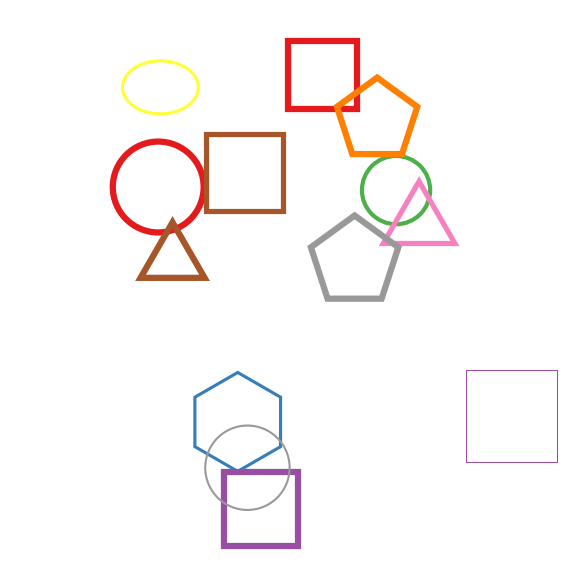[{"shape": "square", "thickness": 3, "radius": 0.3, "center": [0.559, 0.869]}, {"shape": "circle", "thickness": 3, "radius": 0.39, "center": [0.274, 0.675]}, {"shape": "hexagon", "thickness": 1.5, "radius": 0.43, "center": [0.412, 0.269]}, {"shape": "circle", "thickness": 2, "radius": 0.3, "center": [0.686, 0.67]}, {"shape": "square", "thickness": 3, "radius": 0.32, "center": [0.452, 0.118]}, {"shape": "square", "thickness": 0.5, "radius": 0.4, "center": [0.885, 0.279]}, {"shape": "pentagon", "thickness": 3, "radius": 0.37, "center": [0.653, 0.792]}, {"shape": "oval", "thickness": 1.5, "radius": 0.33, "center": [0.278, 0.848]}, {"shape": "triangle", "thickness": 3, "radius": 0.32, "center": [0.299, 0.55]}, {"shape": "square", "thickness": 2.5, "radius": 0.33, "center": [0.424, 0.701]}, {"shape": "triangle", "thickness": 2.5, "radius": 0.36, "center": [0.726, 0.613]}, {"shape": "pentagon", "thickness": 3, "radius": 0.4, "center": [0.614, 0.546]}, {"shape": "circle", "thickness": 1, "radius": 0.37, "center": [0.428, 0.189]}]